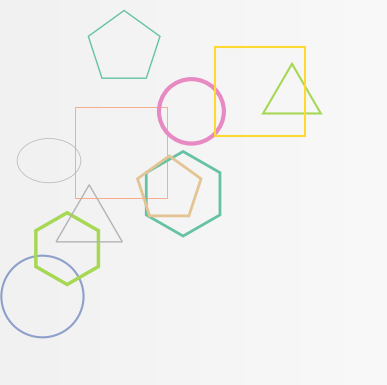[{"shape": "hexagon", "thickness": 2, "radius": 0.55, "center": [0.473, 0.497]}, {"shape": "pentagon", "thickness": 1, "radius": 0.49, "center": [0.32, 0.876]}, {"shape": "square", "thickness": 0.5, "radius": 0.59, "center": [0.313, 0.603]}, {"shape": "circle", "thickness": 1.5, "radius": 0.53, "center": [0.11, 0.23]}, {"shape": "circle", "thickness": 3, "radius": 0.42, "center": [0.494, 0.711]}, {"shape": "triangle", "thickness": 1.5, "radius": 0.43, "center": [0.754, 0.748]}, {"shape": "hexagon", "thickness": 2.5, "radius": 0.47, "center": [0.173, 0.354]}, {"shape": "square", "thickness": 1.5, "radius": 0.58, "center": [0.67, 0.762]}, {"shape": "pentagon", "thickness": 2, "radius": 0.43, "center": [0.437, 0.509]}, {"shape": "oval", "thickness": 0.5, "radius": 0.41, "center": [0.126, 0.583]}, {"shape": "triangle", "thickness": 1, "radius": 0.49, "center": [0.23, 0.421]}]